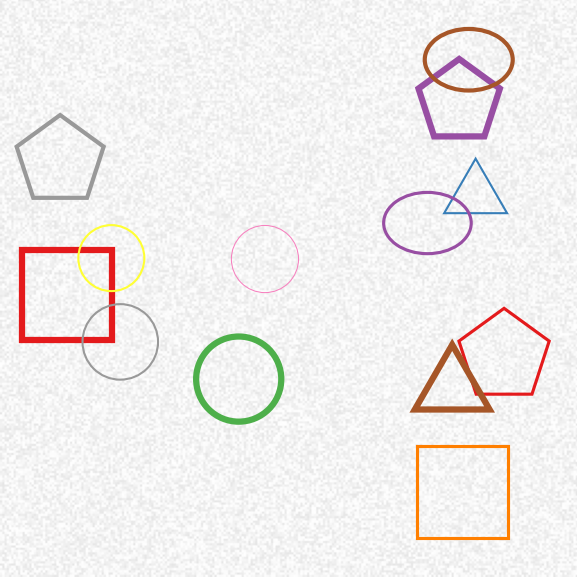[{"shape": "square", "thickness": 3, "radius": 0.39, "center": [0.116, 0.489]}, {"shape": "pentagon", "thickness": 1.5, "radius": 0.41, "center": [0.873, 0.383]}, {"shape": "triangle", "thickness": 1, "radius": 0.31, "center": [0.824, 0.661]}, {"shape": "circle", "thickness": 3, "radius": 0.37, "center": [0.413, 0.343]}, {"shape": "pentagon", "thickness": 3, "radius": 0.37, "center": [0.795, 0.823]}, {"shape": "oval", "thickness": 1.5, "radius": 0.38, "center": [0.74, 0.613]}, {"shape": "square", "thickness": 1.5, "radius": 0.39, "center": [0.801, 0.147]}, {"shape": "circle", "thickness": 1, "radius": 0.29, "center": [0.193, 0.552]}, {"shape": "oval", "thickness": 2, "radius": 0.38, "center": [0.812, 0.896]}, {"shape": "triangle", "thickness": 3, "radius": 0.37, "center": [0.783, 0.327]}, {"shape": "circle", "thickness": 0.5, "radius": 0.29, "center": [0.459, 0.551]}, {"shape": "circle", "thickness": 1, "radius": 0.33, "center": [0.208, 0.407]}, {"shape": "pentagon", "thickness": 2, "radius": 0.4, "center": [0.104, 0.721]}]